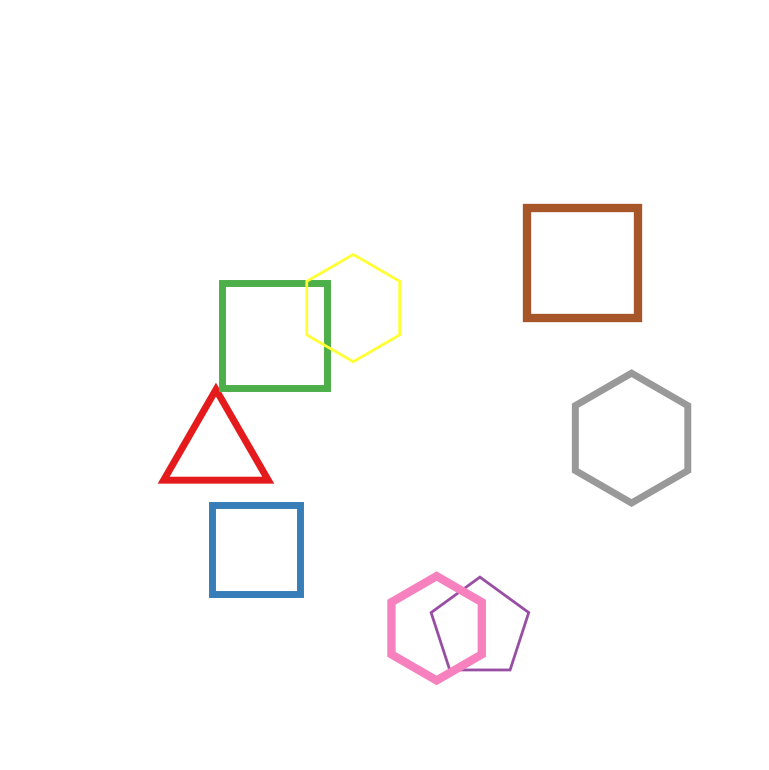[{"shape": "triangle", "thickness": 2.5, "radius": 0.39, "center": [0.28, 0.416]}, {"shape": "square", "thickness": 2.5, "radius": 0.29, "center": [0.333, 0.286]}, {"shape": "square", "thickness": 2.5, "radius": 0.34, "center": [0.357, 0.564]}, {"shape": "pentagon", "thickness": 1, "radius": 0.33, "center": [0.623, 0.184]}, {"shape": "hexagon", "thickness": 1, "radius": 0.35, "center": [0.459, 0.6]}, {"shape": "square", "thickness": 3, "radius": 0.36, "center": [0.756, 0.658]}, {"shape": "hexagon", "thickness": 3, "radius": 0.34, "center": [0.567, 0.184]}, {"shape": "hexagon", "thickness": 2.5, "radius": 0.42, "center": [0.82, 0.431]}]